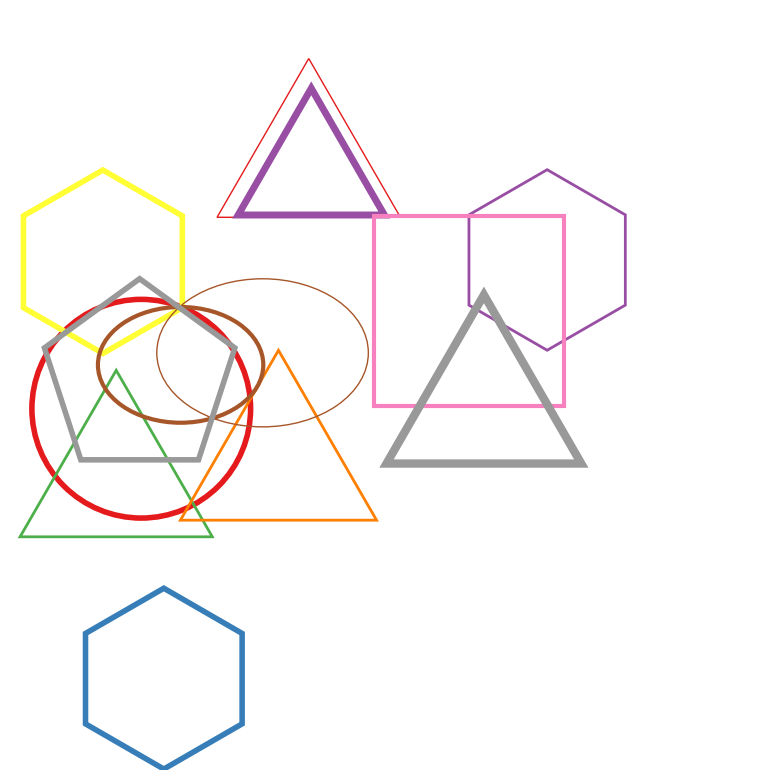[{"shape": "triangle", "thickness": 0.5, "radius": 0.69, "center": [0.401, 0.787]}, {"shape": "circle", "thickness": 2, "radius": 0.71, "center": [0.183, 0.469]}, {"shape": "hexagon", "thickness": 2, "radius": 0.59, "center": [0.213, 0.119]}, {"shape": "triangle", "thickness": 1, "radius": 0.72, "center": [0.151, 0.375]}, {"shape": "hexagon", "thickness": 1, "radius": 0.59, "center": [0.711, 0.662]}, {"shape": "triangle", "thickness": 2.5, "radius": 0.55, "center": [0.404, 0.776]}, {"shape": "triangle", "thickness": 1, "radius": 0.74, "center": [0.362, 0.398]}, {"shape": "hexagon", "thickness": 2, "radius": 0.6, "center": [0.134, 0.66]}, {"shape": "oval", "thickness": 0.5, "radius": 0.69, "center": [0.341, 0.542]}, {"shape": "oval", "thickness": 1.5, "radius": 0.54, "center": [0.235, 0.526]}, {"shape": "square", "thickness": 1.5, "radius": 0.62, "center": [0.609, 0.596]}, {"shape": "triangle", "thickness": 3, "radius": 0.73, "center": [0.628, 0.471]}, {"shape": "pentagon", "thickness": 2, "radius": 0.65, "center": [0.181, 0.508]}]